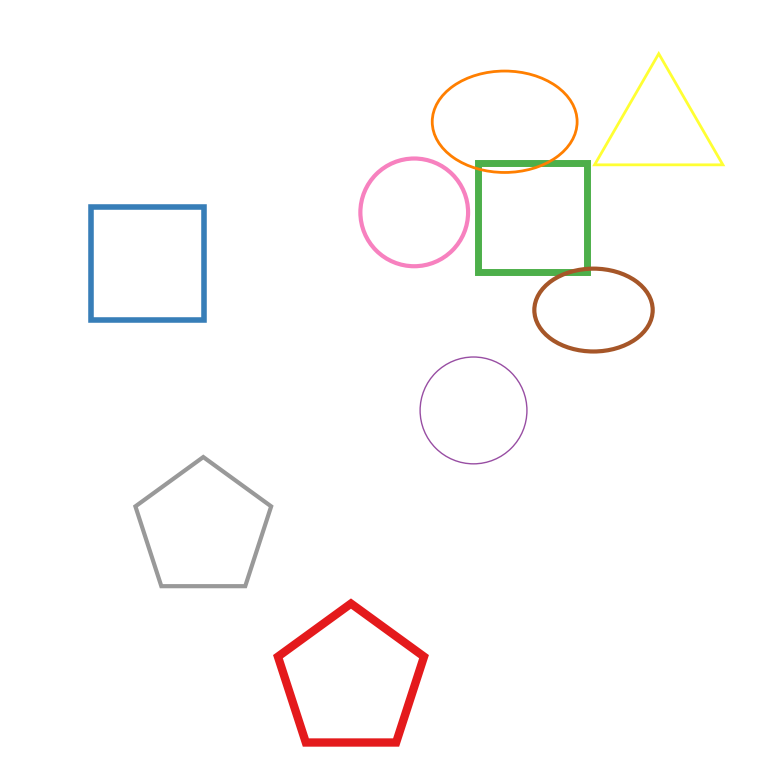[{"shape": "pentagon", "thickness": 3, "radius": 0.5, "center": [0.456, 0.116]}, {"shape": "square", "thickness": 2, "radius": 0.37, "center": [0.192, 0.658]}, {"shape": "square", "thickness": 2.5, "radius": 0.36, "center": [0.692, 0.717]}, {"shape": "circle", "thickness": 0.5, "radius": 0.35, "center": [0.615, 0.467]}, {"shape": "oval", "thickness": 1, "radius": 0.47, "center": [0.655, 0.842]}, {"shape": "triangle", "thickness": 1, "radius": 0.48, "center": [0.856, 0.834]}, {"shape": "oval", "thickness": 1.5, "radius": 0.38, "center": [0.771, 0.597]}, {"shape": "circle", "thickness": 1.5, "radius": 0.35, "center": [0.538, 0.724]}, {"shape": "pentagon", "thickness": 1.5, "radius": 0.46, "center": [0.264, 0.314]}]